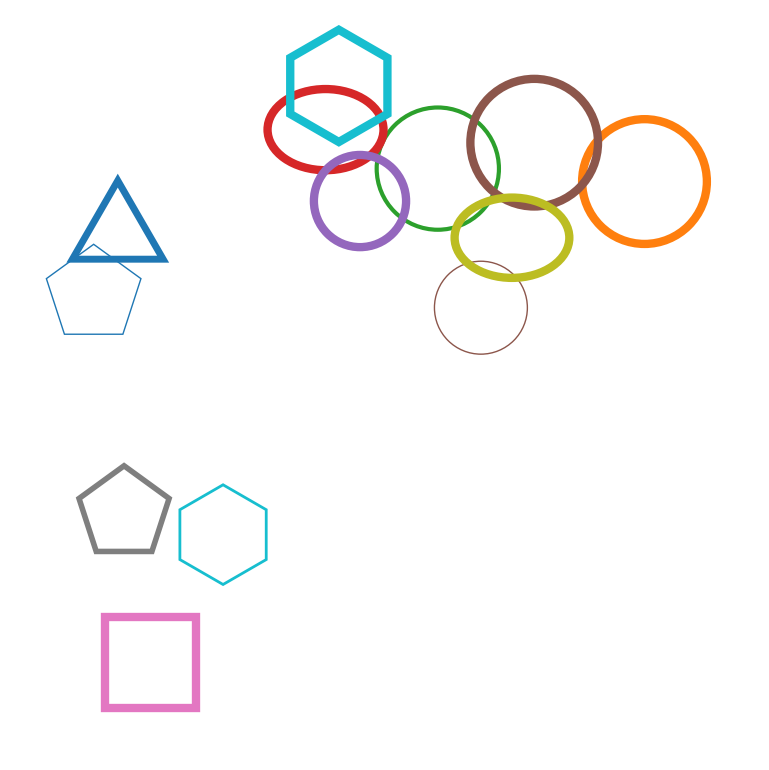[{"shape": "triangle", "thickness": 2.5, "radius": 0.34, "center": [0.153, 0.697]}, {"shape": "pentagon", "thickness": 0.5, "radius": 0.32, "center": [0.122, 0.618]}, {"shape": "circle", "thickness": 3, "radius": 0.41, "center": [0.837, 0.764]}, {"shape": "circle", "thickness": 1.5, "radius": 0.4, "center": [0.569, 0.781]}, {"shape": "oval", "thickness": 3, "radius": 0.38, "center": [0.423, 0.832]}, {"shape": "circle", "thickness": 3, "radius": 0.3, "center": [0.468, 0.739]}, {"shape": "circle", "thickness": 0.5, "radius": 0.3, "center": [0.625, 0.6]}, {"shape": "circle", "thickness": 3, "radius": 0.41, "center": [0.694, 0.815]}, {"shape": "square", "thickness": 3, "radius": 0.3, "center": [0.195, 0.14]}, {"shape": "pentagon", "thickness": 2, "radius": 0.31, "center": [0.161, 0.334]}, {"shape": "oval", "thickness": 3, "radius": 0.37, "center": [0.665, 0.691]}, {"shape": "hexagon", "thickness": 1, "radius": 0.32, "center": [0.29, 0.306]}, {"shape": "hexagon", "thickness": 3, "radius": 0.36, "center": [0.44, 0.888]}]